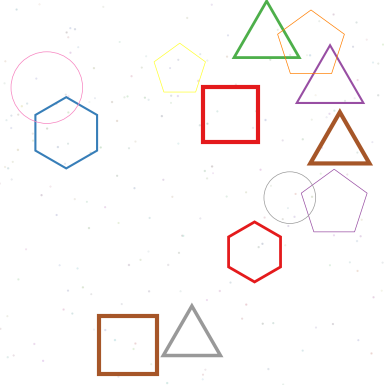[{"shape": "hexagon", "thickness": 2, "radius": 0.39, "center": [0.661, 0.346]}, {"shape": "square", "thickness": 3, "radius": 0.36, "center": [0.6, 0.703]}, {"shape": "hexagon", "thickness": 1.5, "radius": 0.46, "center": [0.172, 0.655]}, {"shape": "triangle", "thickness": 2, "radius": 0.49, "center": [0.693, 0.899]}, {"shape": "pentagon", "thickness": 0.5, "radius": 0.45, "center": [0.868, 0.471]}, {"shape": "triangle", "thickness": 1.5, "radius": 0.5, "center": [0.857, 0.783]}, {"shape": "pentagon", "thickness": 0.5, "radius": 0.46, "center": [0.808, 0.883]}, {"shape": "pentagon", "thickness": 0.5, "radius": 0.35, "center": [0.467, 0.818]}, {"shape": "square", "thickness": 3, "radius": 0.38, "center": [0.333, 0.103]}, {"shape": "triangle", "thickness": 3, "radius": 0.44, "center": [0.883, 0.62]}, {"shape": "circle", "thickness": 0.5, "radius": 0.47, "center": [0.122, 0.772]}, {"shape": "circle", "thickness": 0.5, "radius": 0.34, "center": [0.753, 0.487]}, {"shape": "triangle", "thickness": 2.5, "radius": 0.43, "center": [0.498, 0.119]}]